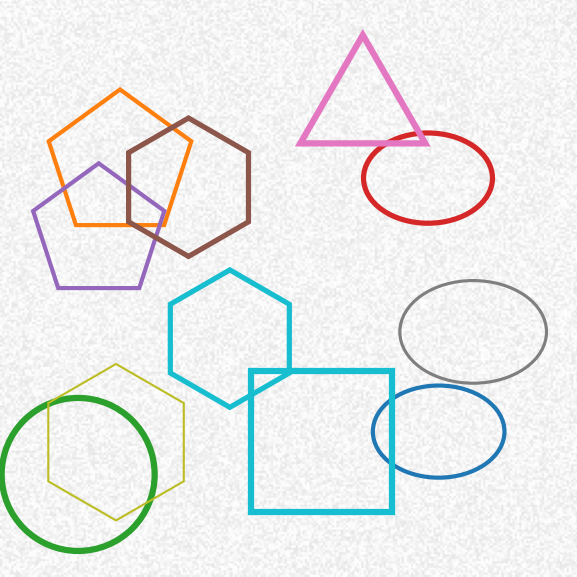[{"shape": "oval", "thickness": 2, "radius": 0.57, "center": [0.76, 0.252]}, {"shape": "pentagon", "thickness": 2, "radius": 0.65, "center": [0.208, 0.714]}, {"shape": "circle", "thickness": 3, "radius": 0.66, "center": [0.135, 0.178]}, {"shape": "oval", "thickness": 2.5, "radius": 0.56, "center": [0.741, 0.691]}, {"shape": "pentagon", "thickness": 2, "radius": 0.6, "center": [0.171, 0.597]}, {"shape": "hexagon", "thickness": 2.5, "radius": 0.6, "center": [0.326, 0.675]}, {"shape": "triangle", "thickness": 3, "radius": 0.62, "center": [0.628, 0.813]}, {"shape": "oval", "thickness": 1.5, "radius": 0.63, "center": [0.819, 0.424]}, {"shape": "hexagon", "thickness": 1, "radius": 0.68, "center": [0.201, 0.233]}, {"shape": "hexagon", "thickness": 2.5, "radius": 0.59, "center": [0.398, 0.413]}, {"shape": "square", "thickness": 3, "radius": 0.61, "center": [0.557, 0.234]}]